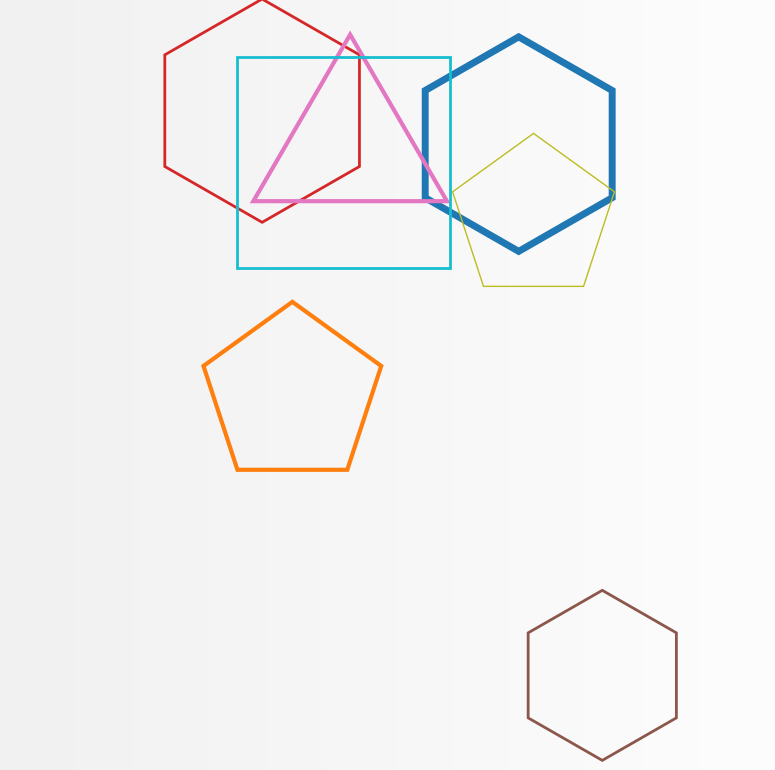[{"shape": "hexagon", "thickness": 2.5, "radius": 0.7, "center": [0.669, 0.813]}, {"shape": "pentagon", "thickness": 1.5, "radius": 0.6, "center": [0.377, 0.487]}, {"shape": "hexagon", "thickness": 1, "radius": 0.73, "center": [0.338, 0.856]}, {"shape": "hexagon", "thickness": 1, "radius": 0.55, "center": [0.777, 0.123]}, {"shape": "triangle", "thickness": 1.5, "radius": 0.72, "center": [0.452, 0.811]}, {"shape": "pentagon", "thickness": 0.5, "radius": 0.55, "center": [0.688, 0.717]}, {"shape": "square", "thickness": 1, "radius": 0.69, "center": [0.443, 0.789]}]